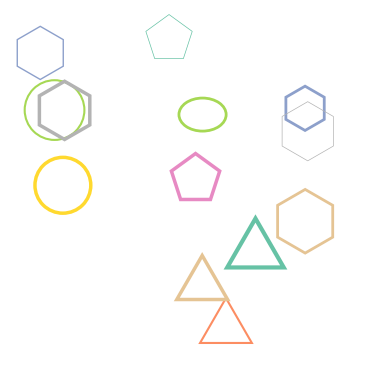[{"shape": "triangle", "thickness": 3, "radius": 0.42, "center": [0.664, 0.348]}, {"shape": "pentagon", "thickness": 0.5, "radius": 0.32, "center": [0.439, 0.899]}, {"shape": "triangle", "thickness": 1.5, "radius": 0.39, "center": [0.587, 0.148]}, {"shape": "hexagon", "thickness": 2, "radius": 0.29, "center": [0.792, 0.719]}, {"shape": "hexagon", "thickness": 1, "radius": 0.34, "center": [0.105, 0.863]}, {"shape": "pentagon", "thickness": 2.5, "radius": 0.33, "center": [0.508, 0.535]}, {"shape": "oval", "thickness": 2, "radius": 0.31, "center": [0.526, 0.702]}, {"shape": "circle", "thickness": 1.5, "radius": 0.39, "center": [0.142, 0.714]}, {"shape": "circle", "thickness": 2.5, "radius": 0.36, "center": [0.163, 0.519]}, {"shape": "triangle", "thickness": 2.5, "radius": 0.38, "center": [0.525, 0.26]}, {"shape": "hexagon", "thickness": 2, "radius": 0.41, "center": [0.793, 0.425]}, {"shape": "hexagon", "thickness": 0.5, "radius": 0.38, "center": [0.799, 0.659]}, {"shape": "hexagon", "thickness": 2.5, "radius": 0.38, "center": [0.168, 0.713]}]